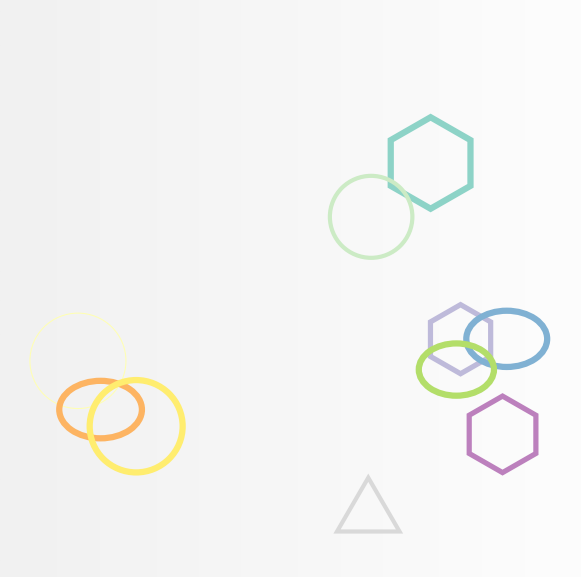[{"shape": "hexagon", "thickness": 3, "radius": 0.4, "center": [0.741, 0.717]}, {"shape": "circle", "thickness": 0.5, "radius": 0.41, "center": [0.134, 0.374]}, {"shape": "hexagon", "thickness": 2.5, "radius": 0.3, "center": [0.792, 0.412]}, {"shape": "oval", "thickness": 3, "radius": 0.35, "center": [0.872, 0.412]}, {"shape": "oval", "thickness": 3, "radius": 0.36, "center": [0.173, 0.29]}, {"shape": "oval", "thickness": 3, "radius": 0.32, "center": [0.785, 0.359]}, {"shape": "triangle", "thickness": 2, "radius": 0.31, "center": [0.634, 0.11]}, {"shape": "hexagon", "thickness": 2.5, "radius": 0.33, "center": [0.865, 0.247]}, {"shape": "circle", "thickness": 2, "radius": 0.35, "center": [0.638, 0.624]}, {"shape": "circle", "thickness": 3, "radius": 0.4, "center": [0.234, 0.261]}]